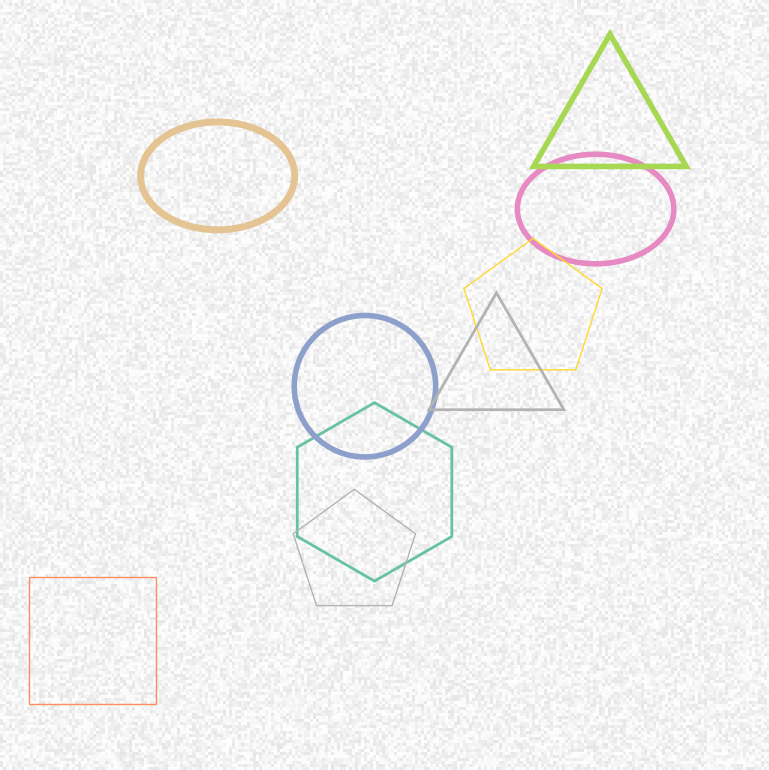[{"shape": "hexagon", "thickness": 1, "radius": 0.58, "center": [0.486, 0.361]}, {"shape": "square", "thickness": 0.5, "radius": 0.41, "center": [0.12, 0.169]}, {"shape": "circle", "thickness": 2, "radius": 0.46, "center": [0.474, 0.498]}, {"shape": "oval", "thickness": 2, "radius": 0.51, "center": [0.774, 0.729]}, {"shape": "triangle", "thickness": 2, "radius": 0.57, "center": [0.792, 0.841]}, {"shape": "pentagon", "thickness": 0.5, "radius": 0.47, "center": [0.692, 0.596]}, {"shape": "oval", "thickness": 2.5, "radius": 0.5, "center": [0.283, 0.772]}, {"shape": "pentagon", "thickness": 0.5, "radius": 0.42, "center": [0.46, 0.281]}, {"shape": "triangle", "thickness": 1, "radius": 0.51, "center": [0.645, 0.519]}]